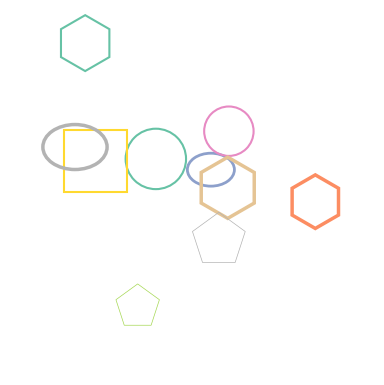[{"shape": "hexagon", "thickness": 1.5, "radius": 0.36, "center": [0.221, 0.888]}, {"shape": "circle", "thickness": 1.5, "radius": 0.39, "center": [0.405, 0.587]}, {"shape": "hexagon", "thickness": 2.5, "radius": 0.35, "center": [0.819, 0.476]}, {"shape": "oval", "thickness": 2, "radius": 0.31, "center": [0.548, 0.559]}, {"shape": "circle", "thickness": 1.5, "radius": 0.32, "center": [0.594, 0.659]}, {"shape": "pentagon", "thickness": 0.5, "radius": 0.3, "center": [0.358, 0.203]}, {"shape": "square", "thickness": 1.5, "radius": 0.41, "center": [0.247, 0.582]}, {"shape": "hexagon", "thickness": 2.5, "radius": 0.4, "center": [0.592, 0.512]}, {"shape": "pentagon", "thickness": 0.5, "radius": 0.36, "center": [0.568, 0.376]}, {"shape": "oval", "thickness": 2.5, "radius": 0.42, "center": [0.195, 0.618]}]